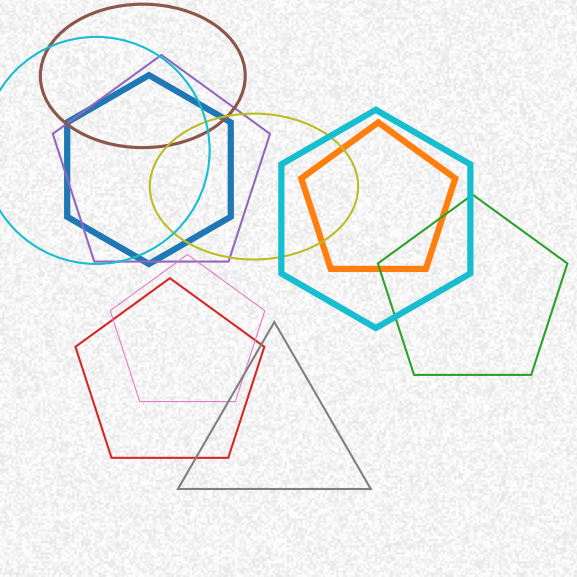[{"shape": "hexagon", "thickness": 3, "radius": 0.82, "center": [0.258, 0.706]}, {"shape": "pentagon", "thickness": 3, "radius": 0.7, "center": [0.655, 0.647]}, {"shape": "pentagon", "thickness": 1, "radius": 0.86, "center": [0.818, 0.49]}, {"shape": "pentagon", "thickness": 1, "radius": 0.86, "center": [0.294, 0.345]}, {"shape": "pentagon", "thickness": 1, "radius": 0.99, "center": [0.279, 0.706]}, {"shape": "oval", "thickness": 1.5, "radius": 0.89, "center": [0.247, 0.868]}, {"shape": "pentagon", "thickness": 0.5, "radius": 0.7, "center": [0.325, 0.418]}, {"shape": "triangle", "thickness": 1, "radius": 0.96, "center": [0.475, 0.249]}, {"shape": "oval", "thickness": 1, "radius": 0.9, "center": [0.44, 0.676]}, {"shape": "hexagon", "thickness": 3, "radius": 0.94, "center": [0.651, 0.62]}, {"shape": "circle", "thickness": 1, "radius": 0.98, "center": [0.166, 0.739]}]